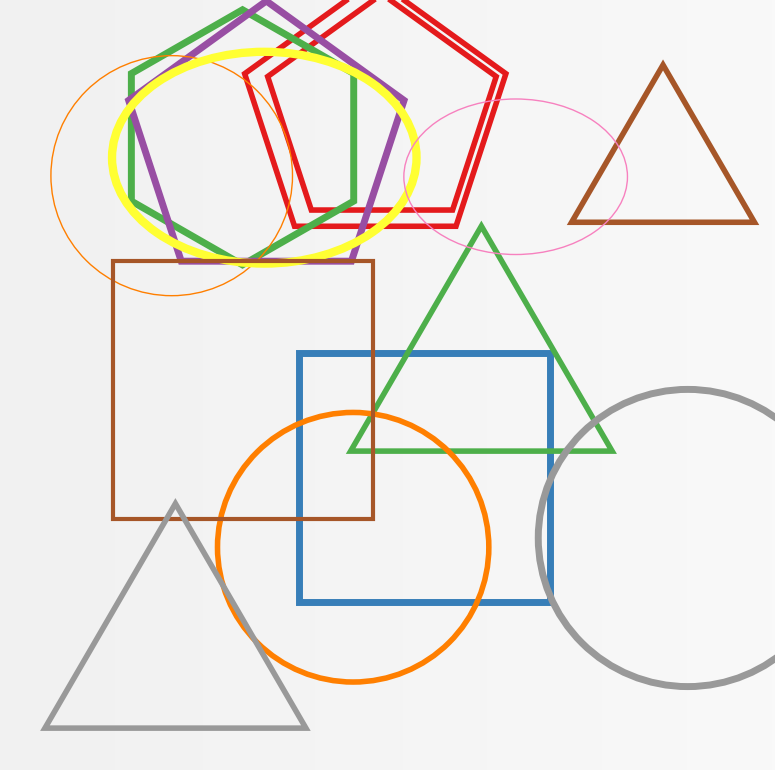[{"shape": "pentagon", "thickness": 2, "radius": 0.89, "center": [0.484, 0.85]}, {"shape": "pentagon", "thickness": 2, "radius": 0.78, "center": [0.493, 0.853]}, {"shape": "square", "thickness": 2.5, "radius": 0.81, "center": [0.548, 0.38]}, {"shape": "triangle", "thickness": 2, "radius": 0.97, "center": [0.621, 0.512]}, {"shape": "hexagon", "thickness": 2.5, "radius": 0.83, "center": [0.313, 0.822]}, {"shape": "pentagon", "thickness": 2.5, "radius": 0.93, "center": [0.344, 0.812]}, {"shape": "circle", "thickness": 2, "radius": 0.88, "center": [0.456, 0.289]}, {"shape": "circle", "thickness": 0.5, "radius": 0.78, "center": [0.222, 0.772]}, {"shape": "oval", "thickness": 3, "radius": 0.98, "center": [0.341, 0.795]}, {"shape": "square", "thickness": 1.5, "radius": 0.84, "center": [0.313, 0.493]}, {"shape": "triangle", "thickness": 2, "radius": 0.68, "center": [0.856, 0.779]}, {"shape": "oval", "thickness": 0.5, "radius": 0.72, "center": [0.665, 0.77]}, {"shape": "triangle", "thickness": 2, "radius": 0.97, "center": [0.226, 0.152]}, {"shape": "circle", "thickness": 2.5, "radius": 0.96, "center": [0.888, 0.301]}]